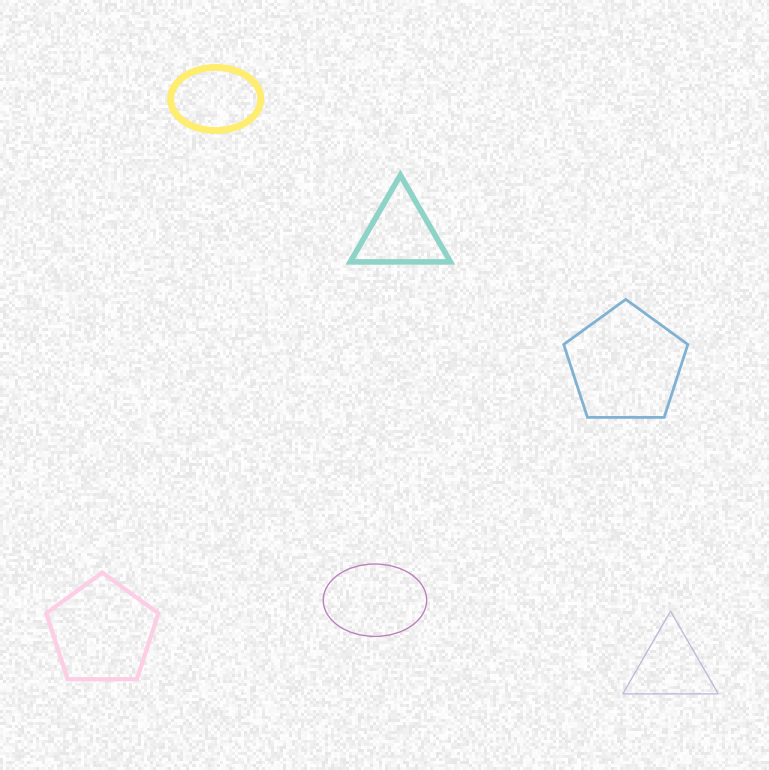[{"shape": "triangle", "thickness": 2, "radius": 0.38, "center": [0.52, 0.697]}, {"shape": "triangle", "thickness": 0.5, "radius": 0.36, "center": [0.871, 0.135]}, {"shape": "pentagon", "thickness": 1, "radius": 0.42, "center": [0.813, 0.526]}, {"shape": "pentagon", "thickness": 1.5, "radius": 0.38, "center": [0.133, 0.18]}, {"shape": "oval", "thickness": 0.5, "radius": 0.34, "center": [0.487, 0.221]}, {"shape": "oval", "thickness": 2.5, "radius": 0.29, "center": [0.28, 0.871]}]